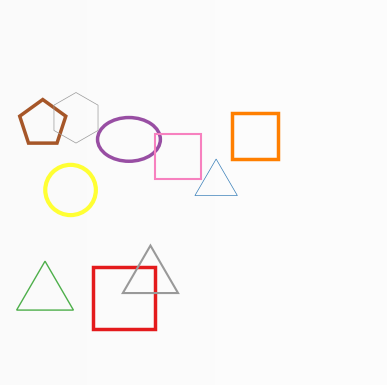[{"shape": "square", "thickness": 2.5, "radius": 0.4, "center": [0.321, 0.227]}, {"shape": "triangle", "thickness": 0.5, "radius": 0.32, "center": [0.558, 0.524]}, {"shape": "triangle", "thickness": 1, "radius": 0.42, "center": [0.116, 0.237]}, {"shape": "oval", "thickness": 2.5, "radius": 0.41, "center": [0.333, 0.638]}, {"shape": "square", "thickness": 2.5, "radius": 0.29, "center": [0.659, 0.647]}, {"shape": "circle", "thickness": 3, "radius": 0.33, "center": [0.182, 0.507]}, {"shape": "pentagon", "thickness": 2.5, "radius": 0.31, "center": [0.11, 0.679]}, {"shape": "square", "thickness": 1.5, "radius": 0.29, "center": [0.459, 0.592]}, {"shape": "triangle", "thickness": 1.5, "radius": 0.41, "center": [0.388, 0.28]}, {"shape": "hexagon", "thickness": 0.5, "radius": 0.33, "center": [0.196, 0.694]}]